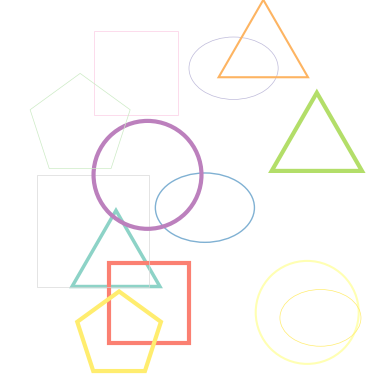[{"shape": "triangle", "thickness": 2.5, "radius": 0.66, "center": [0.301, 0.322]}, {"shape": "circle", "thickness": 1.5, "radius": 0.67, "center": [0.798, 0.189]}, {"shape": "oval", "thickness": 0.5, "radius": 0.58, "center": [0.607, 0.823]}, {"shape": "square", "thickness": 3, "radius": 0.52, "center": [0.387, 0.213]}, {"shape": "oval", "thickness": 1, "radius": 0.64, "center": [0.532, 0.461]}, {"shape": "triangle", "thickness": 1.5, "radius": 0.67, "center": [0.684, 0.866]}, {"shape": "triangle", "thickness": 3, "radius": 0.68, "center": [0.823, 0.624]}, {"shape": "square", "thickness": 0.5, "radius": 0.54, "center": [0.354, 0.811]}, {"shape": "square", "thickness": 0.5, "radius": 0.73, "center": [0.241, 0.4]}, {"shape": "circle", "thickness": 3, "radius": 0.7, "center": [0.383, 0.546]}, {"shape": "pentagon", "thickness": 0.5, "radius": 0.68, "center": [0.208, 0.673]}, {"shape": "pentagon", "thickness": 3, "radius": 0.57, "center": [0.309, 0.129]}, {"shape": "oval", "thickness": 0.5, "radius": 0.53, "center": [0.832, 0.174]}]